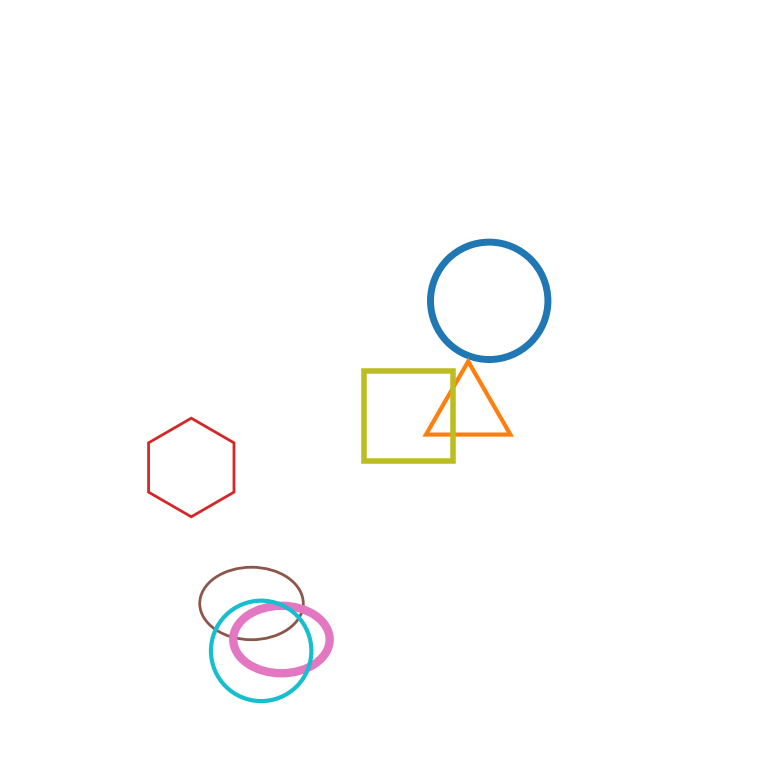[{"shape": "circle", "thickness": 2.5, "radius": 0.38, "center": [0.635, 0.609]}, {"shape": "triangle", "thickness": 1.5, "radius": 0.32, "center": [0.608, 0.467]}, {"shape": "hexagon", "thickness": 1, "radius": 0.32, "center": [0.248, 0.393]}, {"shape": "oval", "thickness": 1, "radius": 0.34, "center": [0.327, 0.216]}, {"shape": "oval", "thickness": 3, "radius": 0.31, "center": [0.366, 0.169]}, {"shape": "square", "thickness": 2, "radius": 0.29, "center": [0.531, 0.46]}, {"shape": "circle", "thickness": 1.5, "radius": 0.33, "center": [0.339, 0.155]}]